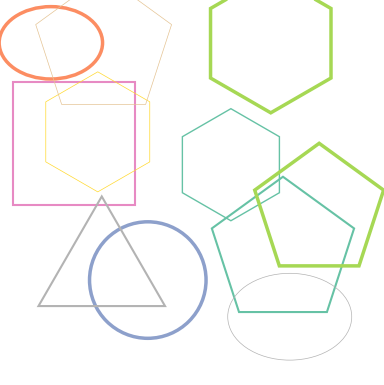[{"shape": "pentagon", "thickness": 1.5, "radius": 0.97, "center": [0.735, 0.347]}, {"shape": "hexagon", "thickness": 1, "radius": 0.73, "center": [0.6, 0.572]}, {"shape": "oval", "thickness": 2.5, "radius": 0.67, "center": [0.132, 0.889]}, {"shape": "circle", "thickness": 2.5, "radius": 0.76, "center": [0.384, 0.273]}, {"shape": "square", "thickness": 1.5, "radius": 0.8, "center": [0.192, 0.627]}, {"shape": "pentagon", "thickness": 2.5, "radius": 0.88, "center": [0.829, 0.452]}, {"shape": "hexagon", "thickness": 2.5, "radius": 0.9, "center": [0.703, 0.888]}, {"shape": "hexagon", "thickness": 0.5, "radius": 0.78, "center": [0.254, 0.658]}, {"shape": "pentagon", "thickness": 0.5, "radius": 0.93, "center": [0.269, 0.879]}, {"shape": "triangle", "thickness": 1.5, "radius": 0.95, "center": [0.264, 0.3]}, {"shape": "oval", "thickness": 0.5, "radius": 0.81, "center": [0.753, 0.177]}]